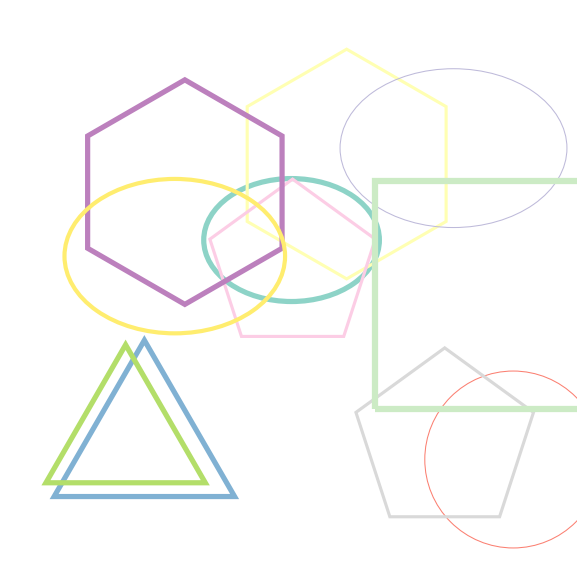[{"shape": "oval", "thickness": 2.5, "radius": 0.76, "center": [0.505, 0.583]}, {"shape": "hexagon", "thickness": 1.5, "radius": 0.99, "center": [0.6, 0.715]}, {"shape": "oval", "thickness": 0.5, "radius": 0.98, "center": [0.785, 0.743]}, {"shape": "circle", "thickness": 0.5, "radius": 0.77, "center": [0.889, 0.203]}, {"shape": "triangle", "thickness": 2.5, "radius": 0.9, "center": [0.25, 0.23]}, {"shape": "triangle", "thickness": 2.5, "radius": 0.8, "center": [0.218, 0.243]}, {"shape": "pentagon", "thickness": 1.5, "radius": 0.75, "center": [0.507, 0.538]}, {"shape": "pentagon", "thickness": 1.5, "radius": 0.81, "center": [0.77, 0.235]}, {"shape": "hexagon", "thickness": 2.5, "radius": 0.97, "center": [0.32, 0.666]}, {"shape": "square", "thickness": 3, "radius": 0.99, "center": [0.847, 0.488]}, {"shape": "oval", "thickness": 2, "radius": 0.95, "center": [0.303, 0.556]}]